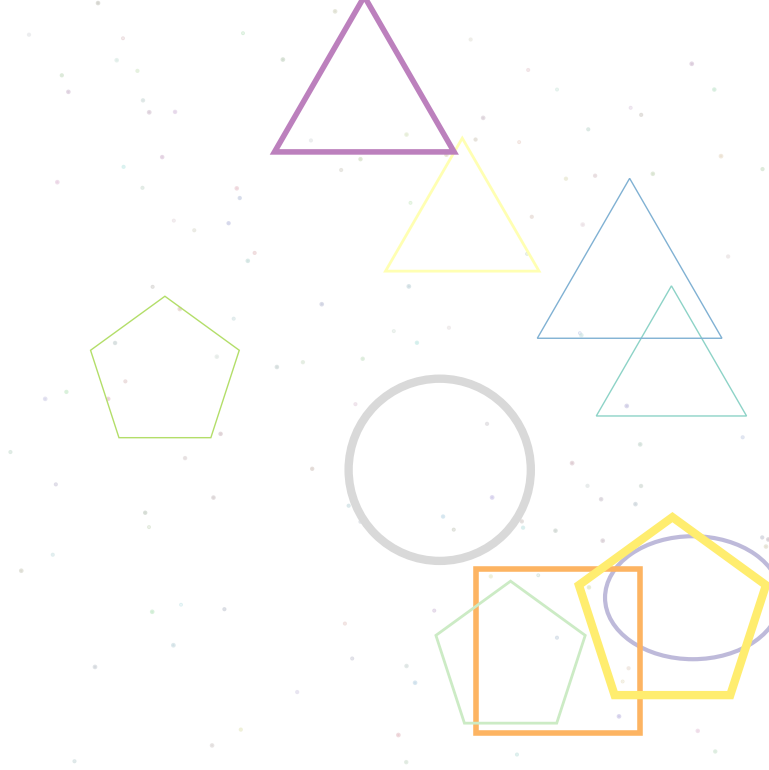[{"shape": "triangle", "thickness": 0.5, "radius": 0.56, "center": [0.872, 0.516]}, {"shape": "triangle", "thickness": 1, "radius": 0.58, "center": [0.6, 0.705]}, {"shape": "oval", "thickness": 1.5, "radius": 0.57, "center": [0.9, 0.224]}, {"shape": "triangle", "thickness": 0.5, "radius": 0.69, "center": [0.818, 0.63]}, {"shape": "square", "thickness": 2, "radius": 0.53, "center": [0.725, 0.154]}, {"shape": "pentagon", "thickness": 0.5, "radius": 0.51, "center": [0.214, 0.514]}, {"shape": "circle", "thickness": 3, "radius": 0.59, "center": [0.571, 0.39]}, {"shape": "triangle", "thickness": 2, "radius": 0.67, "center": [0.473, 0.87]}, {"shape": "pentagon", "thickness": 1, "radius": 0.51, "center": [0.663, 0.143]}, {"shape": "pentagon", "thickness": 3, "radius": 0.64, "center": [0.873, 0.201]}]